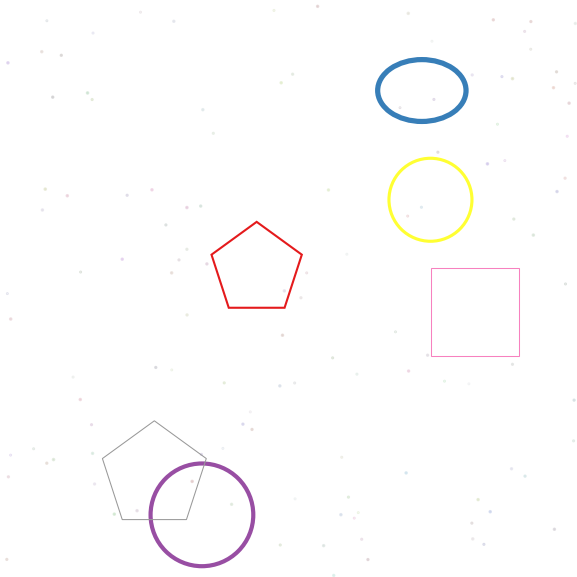[{"shape": "pentagon", "thickness": 1, "radius": 0.41, "center": [0.444, 0.533]}, {"shape": "oval", "thickness": 2.5, "radius": 0.38, "center": [0.73, 0.842]}, {"shape": "circle", "thickness": 2, "radius": 0.44, "center": [0.35, 0.108]}, {"shape": "circle", "thickness": 1.5, "radius": 0.36, "center": [0.745, 0.653]}, {"shape": "square", "thickness": 0.5, "radius": 0.38, "center": [0.823, 0.458]}, {"shape": "pentagon", "thickness": 0.5, "radius": 0.47, "center": [0.267, 0.176]}]